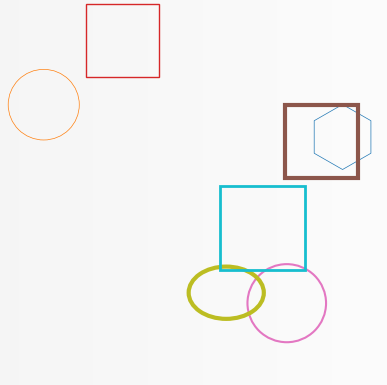[{"shape": "hexagon", "thickness": 0.5, "radius": 0.42, "center": [0.884, 0.644]}, {"shape": "circle", "thickness": 0.5, "radius": 0.46, "center": [0.113, 0.728]}, {"shape": "square", "thickness": 1, "radius": 0.47, "center": [0.316, 0.895]}, {"shape": "square", "thickness": 3, "radius": 0.48, "center": [0.83, 0.632]}, {"shape": "circle", "thickness": 1.5, "radius": 0.51, "center": [0.74, 0.213]}, {"shape": "oval", "thickness": 3, "radius": 0.48, "center": [0.584, 0.24]}, {"shape": "square", "thickness": 2, "radius": 0.54, "center": [0.677, 0.409]}]